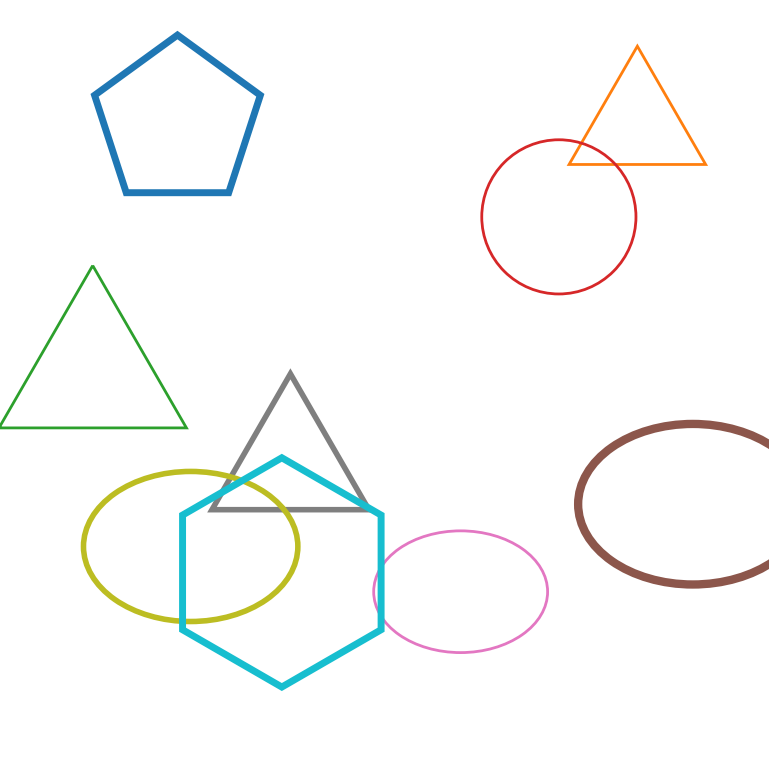[{"shape": "pentagon", "thickness": 2.5, "radius": 0.57, "center": [0.23, 0.841]}, {"shape": "triangle", "thickness": 1, "radius": 0.51, "center": [0.828, 0.838]}, {"shape": "triangle", "thickness": 1, "radius": 0.7, "center": [0.12, 0.515]}, {"shape": "circle", "thickness": 1, "radius": 0.5, "center": [0.726, 0.718]}, {"shape": "oval", "thickness": 3, "radius": 0.74, "center": [0.9, 0.345]}, {"shape": "oval", "thickness": 1, "radius": 0.56, "center": [0.598, 0.232]}, {"shape": "triangle", "thickness": 2, "radius": 0.59, "center": [0.377, 0.397]}, {"shape": "oval", "thickness": 2, "radius": 0.7, "center": [0.248, 0.29]}, {"shape": "hexagon", "thickness": 2.5, "radius": 0.74, "center": [0.366, 0.257]}]